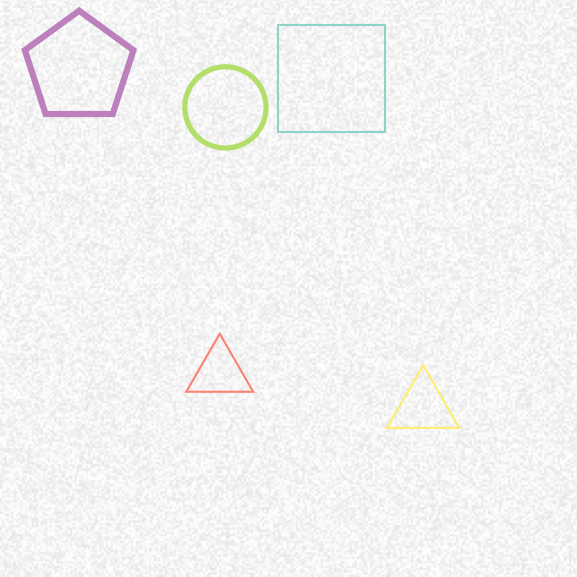[{"shape": "square", "thickness": 1, "radius": 0.46, "center": [0.574, 0.863]}, {"shape": "triangle", "thickness": 1, "radius": 0.33, "center": [0.381, 0.354]}, {"shape": "circle", "thickness": 2.5, "radius": 0.35, "center": [0.39, 0.813]}, {"shape": "pentagon", "thickness": 3, "radius": 0.49, "center": [0.137, 0.882]}, {"shape": "triangle", "thickness": 1, "radius": 0.36, "center": [0.733, 0.294]}]